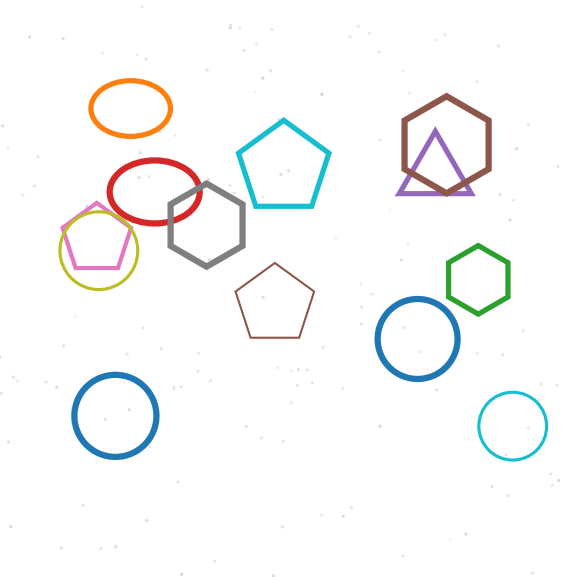[{"shape": "circle", "thickness": 3, "radius": 0.35, "center": [0.723, 0.412]}, {"shape": "circle", "thickness": 3, "radius": 0.36, "center": [0.2, 0.279]}, {"shape": "oval", "thickness": 2.5, "radius": 0.34, "center": [0.226, 0.811]}, {"shape": "hexagon", "thickness": 2.5, "radius": 0.3, "center": [0.828, 0.515]}, {"shape": "oval", "thickness": 3, "radius": 0.39, "center": [0.268, 0.667]}, {"shape": "triangle", "thickness": 2.5, "radius": 0.36, "center": [0.754, 0.7]}, {"shape": "hexagon", "thickness": 3, "radius": 0.42, "center": [0.773, 0.748]}, {"shape": "pentagon", "thickness": 1, "radius": 0.36, "center": [0.476, 0.472]}, {"shape": "pentagon", "thickness": 2, "radius": 0.31, "center": [0.168, 0.585]}, {"shape": "hexagon", "thickness": 3, "radius": 0.36, "center": [0.358, 0.609]}, {"shape": "circle", "thickness": 1.5, "radius": 0.34, "center": [0.171, 0.565]}, {"shape": "pentagon", "thickness": 2.5, "radius": 0.41, "center": [0.491, 0.709]}, {"shape": "circle", "thickness": 1.5, "radius": 0.29, "center": [0.888, 0.261]}]